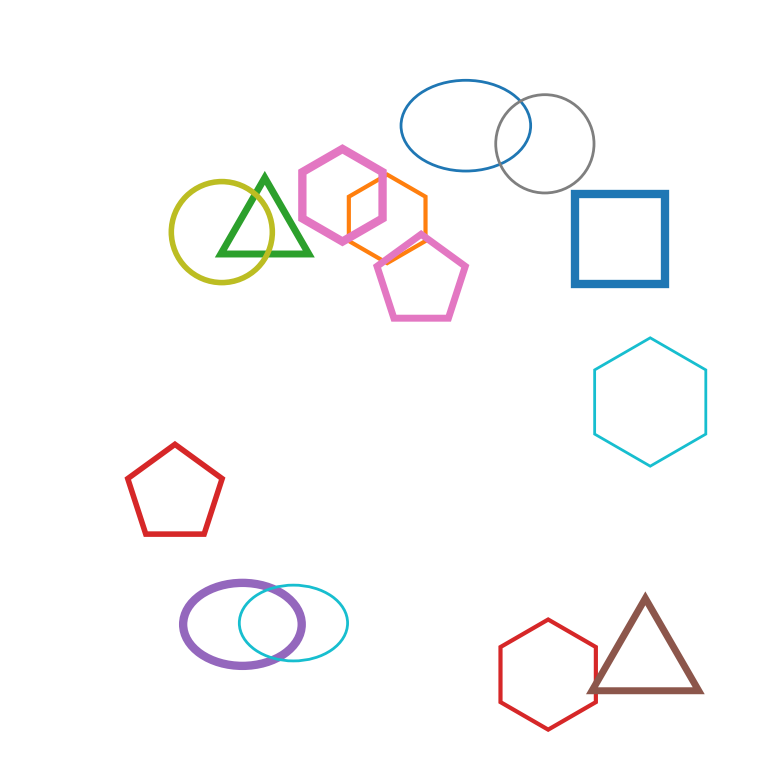[{"shape": "oval", "thickness": 1, "radius": 0.42, "center": [0.605, 0.837]}, {"shape": "square", "thickness": 3, "radius": 0.29, "center": [0.805, 0.689]}, {"shape": "hexagon", "thickness": 1.5, "radius": 0.29, "center": [0.503, 0.716]}, {"shape": "triangle", "thickness": 2.5, "radius": 0.33, "center": [0.344, 0.703]}, {"shape": "pentagon", "thickness": 2, "radius": 0.32, "center": [0.227, 0.358]}, {"shape": "hexagon", "thickness": 1.5, "radius": 0.36, "center": [0.712, 0.124]}, {"shape": "oval", "thickness": 3, "radius": 0.38, "center": [0.315, 0.189]}, {"shape": "triangle", "thickness": 2.5, "radius": 0.4, "center": [0.838, 0.143]}, {"shape": "pentagon", "thickness": 2.5, "radius": 0.3, "center": [0.547, 0.636]}, {"shape": "hexagon", "thickness": 3, "radius": 0.3, "center": [0.445, 0.746]}, {"shape": "circle", "thickness": 1, "radius": 0.32, "center": [0.708, 0.813]}, {"shape": "circle", "thickness": 2, "radius": 0.33, "center": [0.288, 0.699]}, {"shape": "oval", "thickness": 1, "radius": 0.35, "center": [0.381, 0.191]}, {"shape": "hexagon", "thickness": 1, "radius": 0.42, "center": [0.844, 0.478]}]